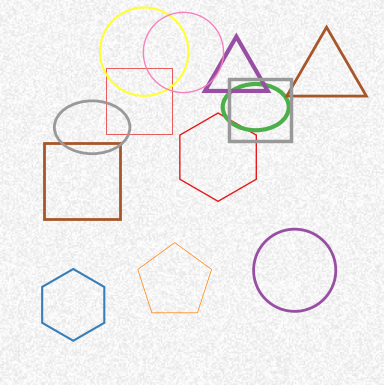[{"shape": "square", "thickness": 0.5, "radius": 0.43, "center": [0.36, 0.737]}, {"shape": "hexagon", "thickness": 1, "radius": 0.57, "center": [0.566, 0.592]}, {"shape": "hexagon", "thickness": 1.5, "radius": 0.47, "center": [0.19, 0.208]}, {"shape": "oval", "thickness": 3, "radius": 0.43, "center": [0.664, 0.722]}, {"shape": "triangle", "thickness": 3, "radius": 0.47, "center": [0.614, 0.811]}, {"shape": "circle", "thickness": 2, "radius": 0.53, "center": [0.765, 0.298]}, {"shape": "pentagon", "thickness": 0.5, "radius": 0.5, "center": [0.454, 0.269]}, {"shape": "circle", "thickness": 1.5, "radius": 0.57, "center": [0.375, 0.866]}, {"shape": "square", "thickness": 2, "radius": 0.49, "center": [0.212, 0.53]}, {"shape": "triangle", "thickness": 2, "radius": 0.6, "center": [0.848, 0.81]}, {"shape": "circle", "thickness": 1, "radius": 0.52, "center": [0.476, 0.864]}, {"shape": "oval", "thickness": 2, "radius": 0.49, "center": [0.239, 0.669]}, {"shape": "square", "thickness": 2.5, "radius": 0.4, "center": [0.675, 0.713]}]